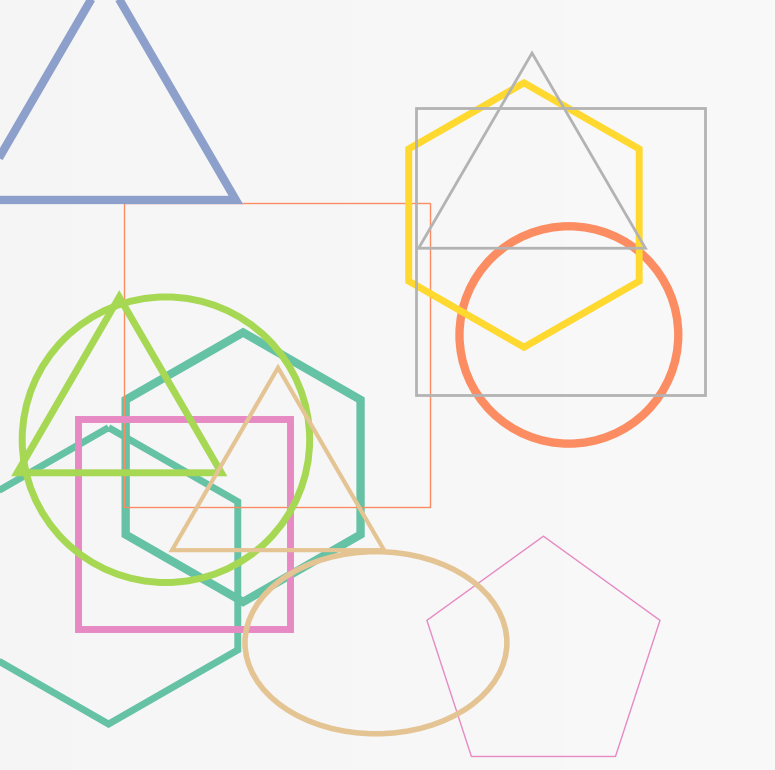[{"shape": "hexagon", "thickness": 2.5, "radius": 0.96, "center": [0.14, 0.252]}, {"shape": "hexagon", "thickness": 3, "radius": 0.87, "center": [0.314, 0.393]}, {"shape": "square", "thickness": 0.5, "radius": 0.99, "center": [0.357, 0.539]}, {"shape": "circle", "thickness": 3, "radius": 0.71, "center": [0.734, 0.565]}, {"shape": "triangle", "thickness": 3, "radius": 0.97, "center": [0.136, 0.838]}, {"shape": "pentagon", "thickness": 0.5, "radius": 0.79, "center": [0.701, 0.145]}, {"shape": "square", "thickness": 2.5, "radius": 0.68, "center": [0.237, 0.319]}, {"shape": "circle", "thickness": 2.5, "radius": 0.93, "center": [0.214, 0.429]}, {"shape": "triangle", "thickness": 2.5, "radius": 0.76, "center": [0.154, 0.462]}, {"shape": "hexagon", "thickness": 2.5, "radius": 0.86, "center": [0.676, 0.721]}, {"shape": "triangle", "thickness": 1.5, "radius": 0.79, "center": [0.359, 0.365]}, {"shape": "oval", "thickness": 2, "radius": 0.84, "center": [0.485, 0.165]}, {"shape": "square", "thickness": 1, "radius": 0.93, "center": [0.723, 0.673]}, {"shape": "triangle", "thickness": 1, "radius": 0.85, "center": [0.687, 0.762]}]